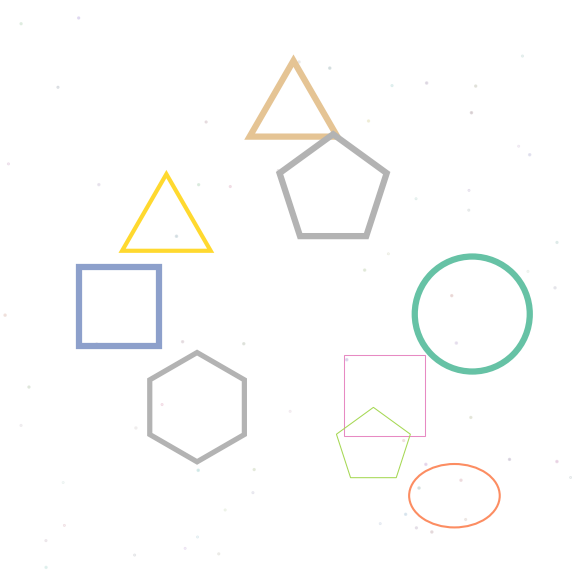[{"shape": "circle", "thickness": 3, "radius": 0.5, "center": [0.818, 0.455]}, {"shape": "oval", "thickness": 1, "radius": 0.39, "center": [0.787, 0.141]}, {"shape": "square", "thickness": 3, "radius": 0.34, "center": [0.206, 0.468]}, {"shape": "square", "thickness": 0.5, "radius": 0.35, "center": [0.665, 0.314]}, {"shape": "pentagon", "thickness": 0.5, "radius": 0.34, "center": [0.647, 0.226]}, {"shape": "triangle", "thickness": 2, "radius": 0.44, "center": [0.288, 0.609]}, {"shape": "triangle", "thickness": 3, "radius": 0.44, "center": [0.508, 0.806]}, {"shape": "hexagon", "thickness": 2.5, "radius": 0.47, "center": [0.341, 0.294]}, {"shape": "pentagon", "thickness": 3, "radius": 0.49, "center": [0.577, 0.669]}]